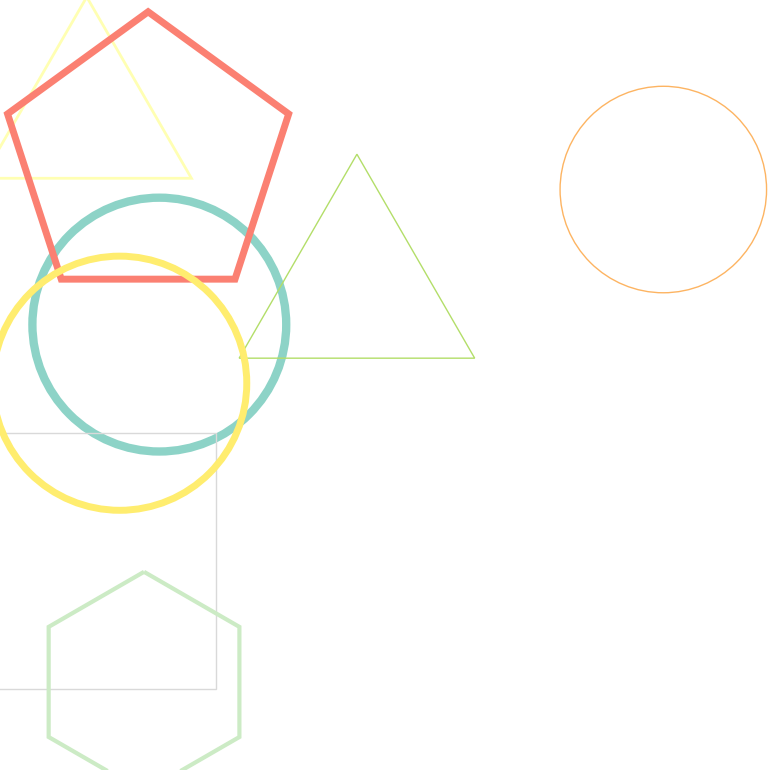[{"shape": "circle", "thickness": 3, "radius": 0.82, "center": [0.207, 0.578]}, {"shape": "triangle", "thickness": 1, "radius": 0.78, "center": [0.113, 0.847]}, {"shape": "pentagon", "thickness": 2.5, "radius": 0.96, "center": [0.192, 0.793]}, {"shape": "circle", "thickness": 0.5, "radius": 0.67, "center": [0.861, 0.754]}, {"shape": "triangle", "thickness": 0.5, "radius": 0.88, "center": [0.464, 0.623]}, {"shape": "square", "thickness": 0.5, "radius": 0.83, "center": [0.114, 0.271]}, {"shape": "hexagon", "thickness": 1.5, "radius": 0.72, "center": [0.187, 0.114]}, {"shape": "circle", "thickness": 2.5, "radius": 0.83, "center": [0.155, 0.502]}]